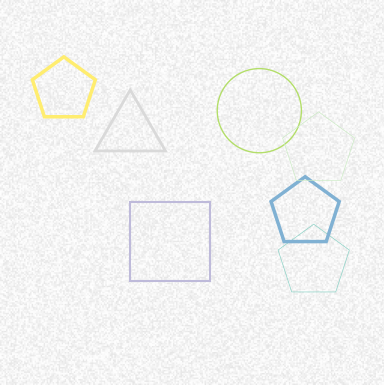[{"shape": "pentagon", "thickness": 0.5, "radius": 0.49, "center": [0.815, 0.32]}, {"shape": "square", "thickness": 1.5, "radius": 0.52, "center": [0.442, 0.373]}, {"shape": "pentagon", "thickness": 2.5, "radius": 0.47, "center": [0.793, 0.448]}, {"shape": "circle", "thickness": 1, "radius": 0.55, "center": [0.674, 0.713]}, {"shape": "triangle", "thickness": 2, "radius": 0.53, "center": [0.338, 0.661]}, {"shape": "pentagon", "thickness": 0.5, "radius": 0.49, "center": [0.828, 0.611]}, {"shape": "pentagon", "thickness": 2.5, "radius": 0.43, "center": [0.166, 0.766]}]